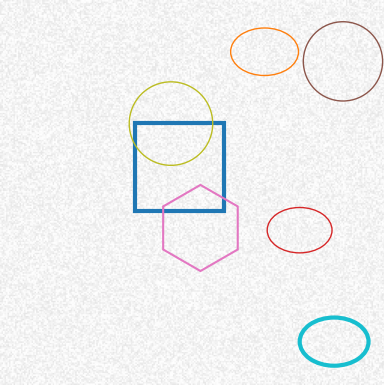[{"shape": "square", "thickness": 3, "radius": 0.58, "center": [0.466, 0.566]}, {"shape": "oval", "thickness": 1, "radius": 0.44, "center": [0.687, 0.866]}, {"shape": "oval", "thickness": 1, "radius": 0.42, "center": [0.778, 0.402]}, {"shape": "circle", "thickness": 1, "radius": 0.51, "center": [0.891, 0.841]}, {"shape": "hexagon", "thickness": 1.5, "radius": 0.56, "center": [0.521, 0.408]}, {"shape": "circle", "thickness": 1, "radius": 0.54, "center": [0.444, 0.679]}, {"shape": "oval", "thickness": 3, "radius": 0.45, "center": [0.868, 0.113]}]